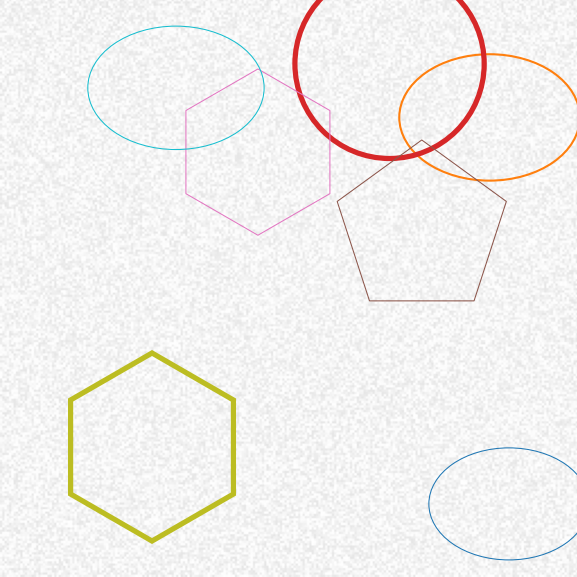[{"shape": "oval", "thickness": 0.5, "radius": 0.69, "center": [0.881, 0.127]}, {"shape": "oval", "thickness": 1, "radius": 0.78, "center": [0.848, 0.796]}, {"shape": "circle", "thickness": 2.5, "radius": 0.82, "center": [0.675, 0.889]}, {"shape": "pentagon", "thickness": 0.5, "radius": 0.77, "center": [0.73, 0.603]}, {"shape": "hexagon", "thickness": 0.5, "radius": 0.72, "center": [0.447, 0.736]}, {"shape": "hexagon", "thickness": 2.5, "radius": 0.81, "center": [0.263, 0.225]}, {"shape": "oval", "thickness": 0.5, "radius": 0.76, "center": [0.305, 0.847]}]